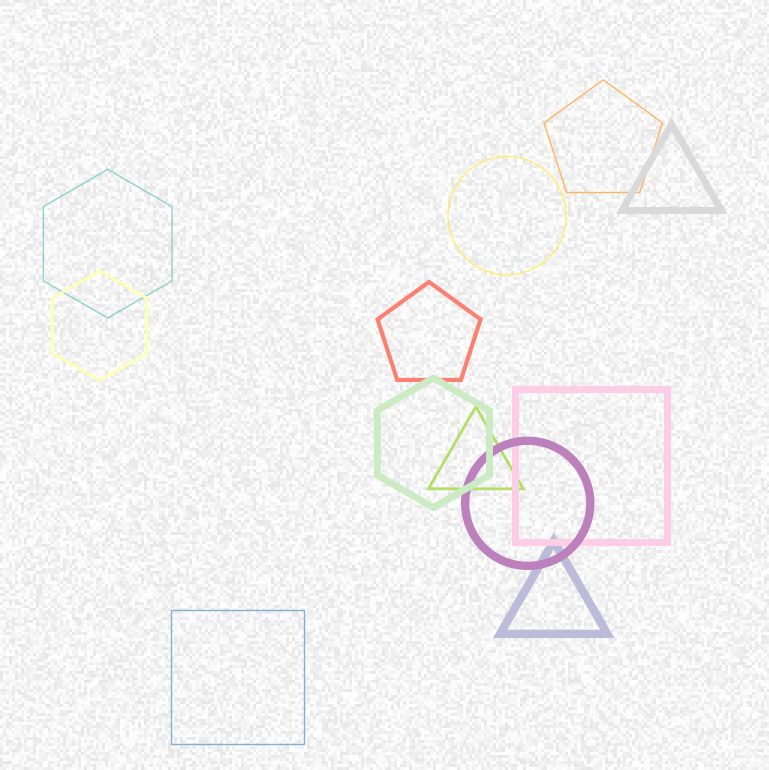[{"shape": "hexagon", "thickness": 0.5, "radius": 0.48, "center": [0.14, 0.684]}, {"shape": "hexagon", "thickness": 1, "radius": 0.36, "center": [0.129, 0.577]}, {"shape": "triangle", "thickness": 3, "radius": 0.4, "center": [0.719, 0.217]}, {"shape": "pentagon", "thickness": 1.5, "radius": 0.35, "center": [0.557, 0.563]}, {"shape": "square", "thickness": 0.5, "radius": 0.43, "center": [0.309, 0.121]}, {"shape": "pentagon", "thickness": 0.5, "radius": 0.4, "center": [0.783, 0.815]}, {"shape": "triangle", "thickness": 1, "radius": 0.36, "center": [0.618, 0.401]}, {"shape": "square", "thickness": 2.5, "radius": 0.49, "center": [0.767, 0.396]}, {"shape": "triangle", "thickness": 2.5, "radius": 0.37, "center": [0.872, 0.764]}, {"shape": "circle", "thickness": 3, "radius": 0.41, "center": [0.685, 0.346]}, {"shape": "hexagon", "thickness": 2.5, "radius": 0.42, "center": [0.563, 0.425]}, {"shape": "circle", "thickness": 0.5, "radius": 0.38, "center": [0.659, 0.72]}]